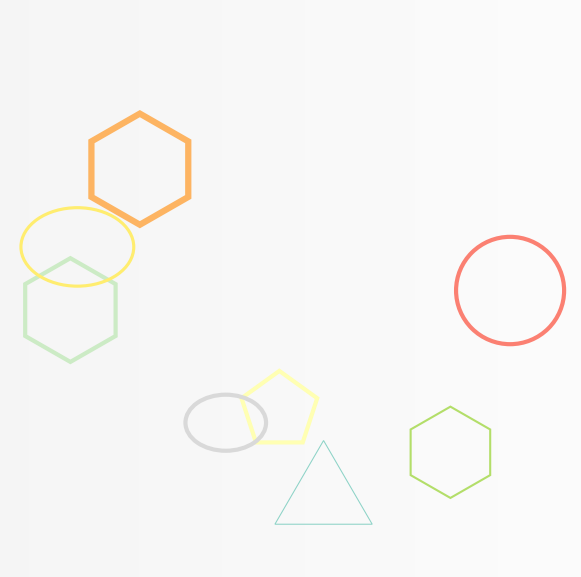[{"shape": "triangle", "thickness": 0.5, "radius": 0.48, "center": [0.557, 0.14]}, {"shape": "pentagon", "thickness": 2, "radius": 0.34, "center": [0.481, 0.288]}, {"shape": "circle", "thickness": 2, "radius": 0.46, "center": [0.878, 0.496]}, {"shape": "hexagon", "thickness": 3, "radius": 0.48, "center": [0.241, 0.706]}, {"shape": "hexagon", "thickness": 1, "radius": 0.4, "center": [0.775, 0.216]}, {"shape": "oval", "thickness": 2, "radius": 0.35, "center": [0.388, 0.267]}, {"shape": "hexagon", "thickness": 2, "radius": 0.45, "center": [0.121, 0.462]}, {"shape": "oval", "thickness": 1.5, "radius": 0.49, "center": [0.133, 0.572]}]